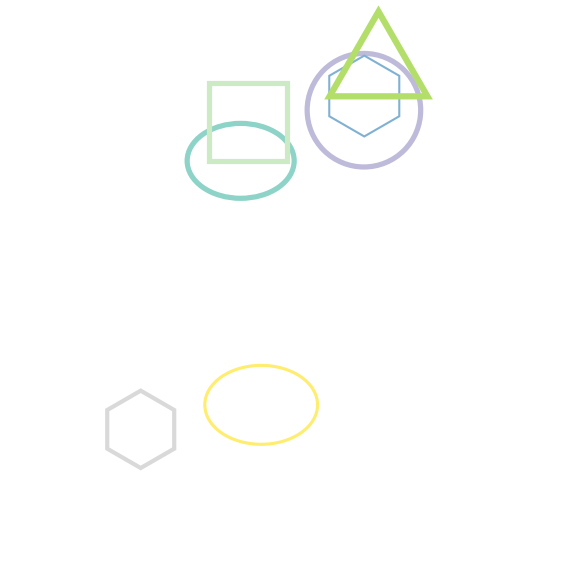[{"shape": "oval", "thickness": 2.5, "radius": 0.46, "center": [0.417, 0.721]}, {"shape": "circle", "thickness": 2.5, "radius": 0.49, "center": [0.63, 0.808]}, {"shape": "hexagon", "thickness": 1, "radius": 0.35, "center": [0.631, 0.833]}, {"shape": "triangle", "thickness": 3, "radius": 0.49, "center": [0.655, 0.881]}, {"shape": "hexagon", "thickness": 2, "radius": 0.33, "center": [0.244, 0.256]}, {"shape": "square", "thickness": 2.5, "radius": 0.34, "center": [0.43, 0.788]}, {"shape": "oval", "thickness": 1.5, "radius": 0.49, "center": [0.452, 0.298]}]